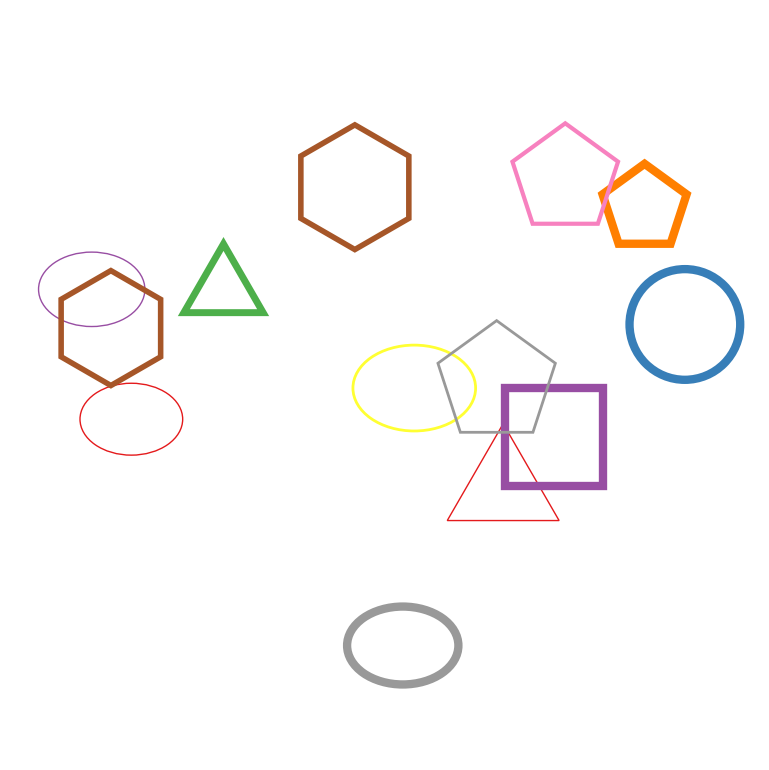[{"shape": "oval", "thickness": 0.5, "radius": 0.33, "center": [0.171, 0.456]}, {"shape": "triangle", "thickness": 0.5, "radius": 0.42, "center": [0.653, 0.366]}, {"shape": "circle", "thickness": 3, "radius": 0.36, "center": [0.889, 0.579]}, {"shape": "triangle", "thickness": 2.5, "radius": 0.3, "center": [0.29, 0.624]}, {"shape": "oval", "thickness": 0.5, "radius": 0.35, "center": [0.119, 0.624]}, {"shape": "square", "thickness": 3, "radius": 0.32, "center": [0.719, 0.432]}, {"shape": "pentagon", "thickness": 3, "radius": 0.29, "center": [0.837, 0.73]}, {"shape": "oval", "thickness": 1, "radius": 0.4, "center": [0.538, 0.496]}, {"shape": "hexagon", "thickness": 2, "radius": 0.4, "center": [0.461, 0.757]}, {"shape": "hexagon", "thickness": 2, "radius": 0.37, "center": [0.144, 0.574]}, {"shape": "pentagon", "thickness": 1.5, "radius": 0.36, "center": [0.734, 0.768]}, {"shape": "oval", "thickness": 3, "radius": 0.36, "center": [0.523, 0.162]}, {"shape": "pentagon", "thickness": 1, "radius": 0.4, "center": [0.645, 0.503]}]